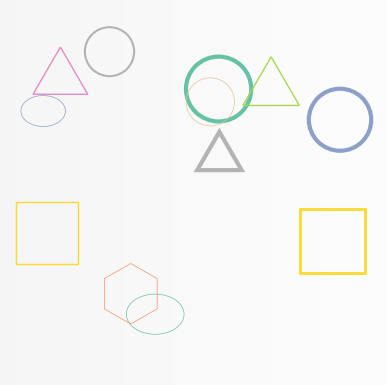[{"shape": "circle", "thickness": 3, "radius": 0.42, "center": [0.564, 0.769]}, {"shape": "oval", "thickness": 0.5, "radius": 0.37, "center": [0.4, 0.184]}, {"shape": "hexagon", "thickness": 0.5, "radius": 0.39, "center": [0.337, 0.237]}, {"shape": "oval", "thickness": 0.5, "radius": 0.29, "center": [0.111, 0.712]}, {"shape": "circle", "thickness": 3, "radius": 0.4, "center": [0.877, 0.689]}, {"shape": "triangle", "thickness": 1, "radius": 0.41, "center": [0.156, 0.796]}, {"shape": "triangle", "thickness": 1, "radius": 0.42, "center": [0.7, 0.768]}, {"shape": "square", "thickness": 2, "radius": 0.41, "center": [0.858, 0.374]}, {"shape": "square", "thickness": 1, "radius": 0.4, "center": [0.122, 0.396]}, {"shape": "circle", "thickness": 0.5, "radius": 0.31, "center": [0.543, 0.735]}, {"shape": "triangle", "thickness": 3, "radius": 0.33, "center": [0.566, 0.591]}, {"shape": "circle", "thickness": 1.5, "radius": 0.32, "center": [0.283, 0.866]}]